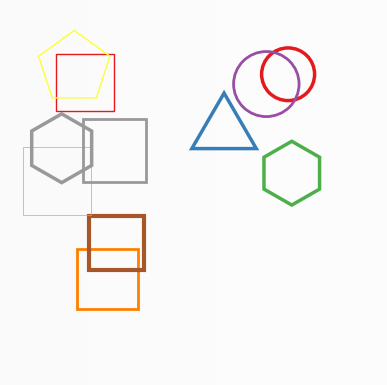[{"shape": "square", "thickness": 1, "radius": 0.37, "center": [0.22, 0.786]}, {"shape": "circle", "thickness": 2.5, "radius": 0.34, "center": [0.743, 0.807]}, {"shape": "triangle", "thickness": 2.5, "radius": 0.48, "center": [0.578, 0.662]}, {"shape": "hexagon", "thickness": 2.5, "radius": 0.41, "center": [0.753, 0.55]}, {"shape": "circle", "thickness": 2, "radius": 0.42, "center": [0.687, 0.782]}, {"shape": "square", "thickness": 2, "radius": 0.39, "center": [0.277, 0.277]}, {"shape": "pentagon", "thickness": 1, "radius": 0.48, "center": [0.192, 0.824]}, {"shape": "square", "thickness": 3, "radius": 0.35, "center": [0.3, 0.37]}, {"shape": "square", "thickness": 0.5, "radius": 0.44, "center": [0.147, 0.53]}, {"shape": "hexagon", "thickness": 2.5, "radius": 0.45, "center": [0.159, 0.615]}, {"shape": "square", "thickness": 2, "radius": 0.41, "center": [0.296, 0.61]}]